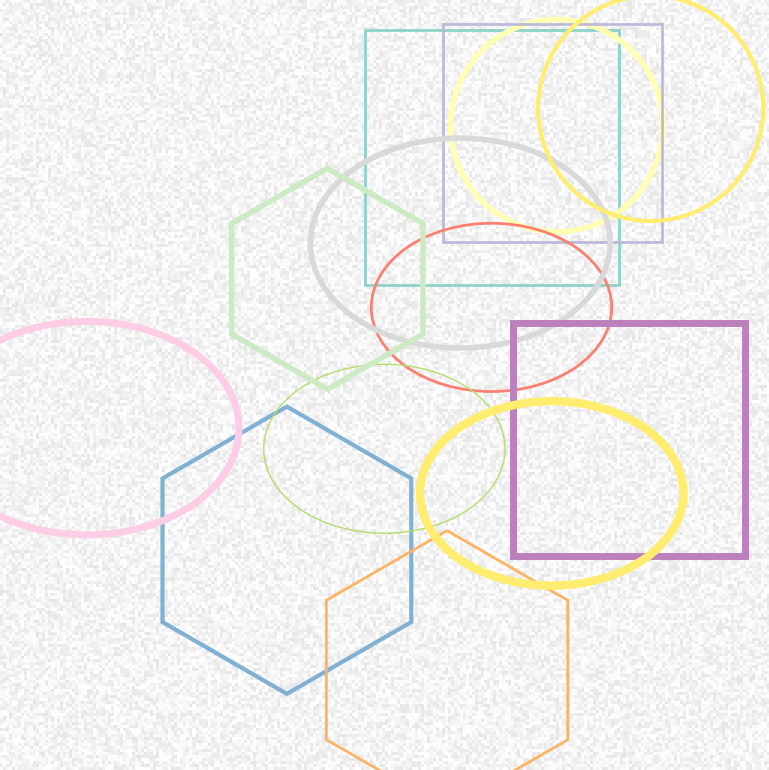[{"shape": "square", "thickness": 1, "radius": 0.83, "center": [0.639, 0.795]}, {"shape": "circle", "thickness": 2, "radius": 0.69, "center": [0.723, 0.837]}, {"shape": "square", "thickness": 1, "radius": 0.71, "center": [0.718, 0.827]}, {"shape": "oval", "thickness": 1, "radius": 0.78, "center": [0.638, 0.601]}, {"shape": "hexagon", "thickness": 1.5, "radius": 0.93, "center": [0.373, 0.285]}, {"shape": "hexagon", "thickness": 1, "radius": 0.91, "center": [0.581, 0.13]}, {"shape": "oval", "thickness": 0.5, "radius": 0.78, "center": [0.499, 0.417]}, {"shape": "oval", "thickness": 2.5, "radius": 0.99, "center": [0.112, 0.444]}, {"shape": "oval", "thickness": 2, "radius": 0.97, "center": [0.598, 0.684]}, {"shape": "square", "thickness": 2.5, "radius": 0.75, "center": [0.817, 0.429]}, {"shape": "hexagon", "thickness": 2, "radius": 0.72, "center": [0.425, 0.638]}, {"shape": "oval", "thickness": 3, "radius": 0.86, "center": [0.717, 0.359]}, {"shape": "circle", "thickness": 1.5, "radius": 0.73, "center": [0.845, 0.859]}]